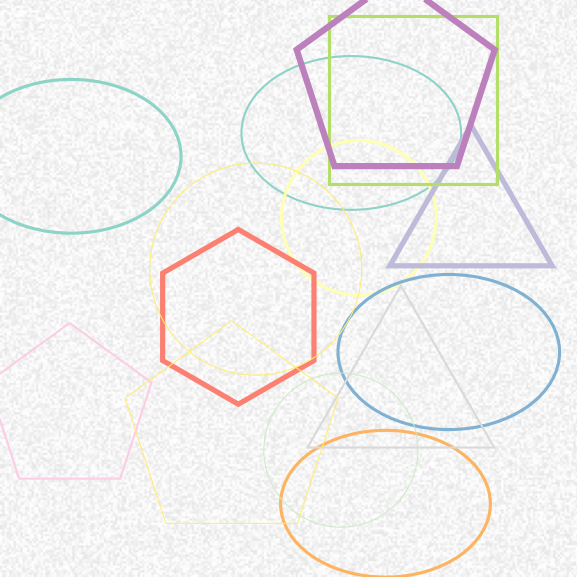[{"shape": "oval", "thickness": 1.5, "radius": 0.95, "center": [0.123, 0.728]}, {"shape": "oval", "thickness": 1, "radius": 0.95, "center": [0.608, 0.769]}, {"shape": "circle", "thickness": 1.5, "radius": 0.67, "center": [0.621, 0.622]}, {"shape": "triangle", "thickness": 2.5, "radius": 0.81, "center": [0.816, 0.62]}, {"shape": "hexagon", "thickness": 2.5, "radius": 0.76, "center": [0.413, 0.45]}, {"shape": "oval", "thickness": 1.5, "radius": 0.96, "center": [0.777, 0.39]}, {"shape": "oval", "thickness": 1.5, "radius": 0.91, "center": [0.668, 0.127]}, {"shape": "square", "thickness": 1.5, "radius": 0.73, "center": [0.715, 0.826]}, {"shape": "pentagon", "thickness": 1, "radius": 0.74, "center": [0.121, 0.291]}, {"shape": "triangle", "thickness": 1, "radius": 0.93, "center": [0.694, 0.318]}, {"shape": "pentagon", "thickness": 3, "radius": 0.9, "center": [0.685, 0.857]}, {"shape": "circle", "thickness": 0.5, "radius": 0.67, "center": [0.59, 0.22]}, {"shape": "circle", "thickness": 0.5, "radius": 0.92, "center": [0.443, 0.533]}, {"shape": "pentagon", "thickness": 0.5, "radius": 0.97, "center": [0.401, 0.25]}]